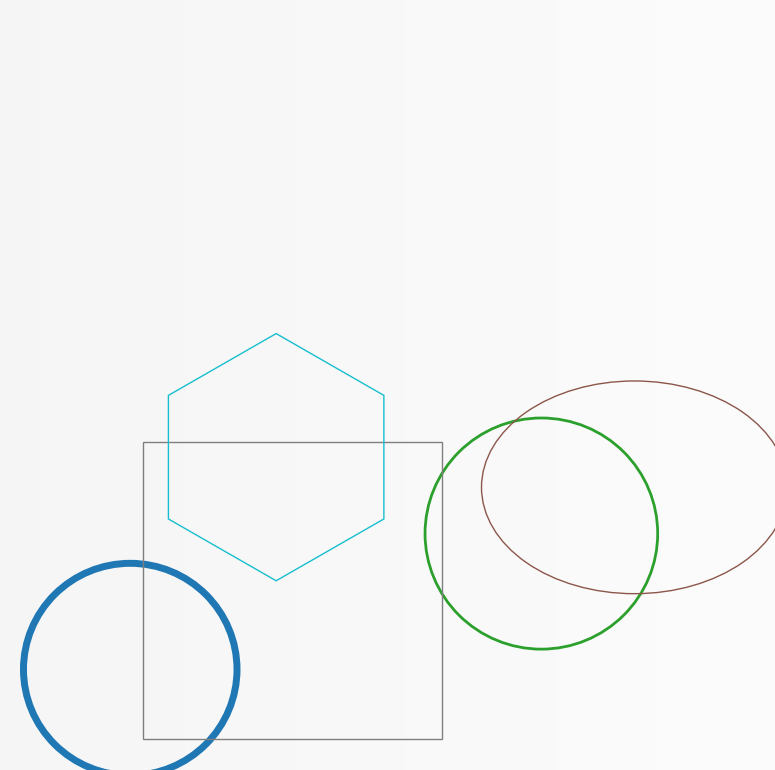[{"shape": "circle", "thickness": 2.5, "radius": 0.69, "center": [0.168, 0.131]}, {"shape": "circle", "thickness": 1, "radius": 0.75, "center": [0.699, 0.307]}, {"shape": "oval", "thickness": 0.5, "radius": 0.99, "center": [0.819, 0.367]}, {"shape": "square", "thickness": 0.5, "radius": 0.97, "center": [0.377, 0.233]}, {"shape": "hexagon", "thickness": 0.5, "radius": 0.8, "center": [0.356, 0.406]}]